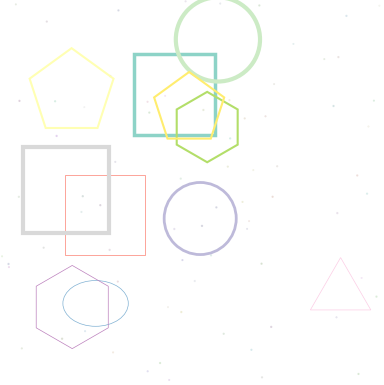[{"shape": "square", "thickness": 2.5, "radius": 0.53, "center": [0.454, 0.755]}, {"shape": "pentagon", "thickness": 1.5, "radius": 0.57, "center": [0.186, 0.76]}, {"shape": "circle", "thickness": 2, "radius": 0.47, "center": [0.52, 0.432]}, {"shape": "square", "thickness": 0.5, "radius": 0.52, "center": [0.272, 0.441]}, {"shape": "oval", "thickness": 0.5, "radius": 0.42, "center": [0.248, 0.212]}, {"shape": "hexagon", "thickness": 1.5, "radius": 0.46, "center": [0.538, 0.67]}, {"shape": "triangle", "thickness": 0.5, "radius": 0.45, "center": [0.885, 0.24]}, {"shape": "square", "thickness": 3, "radius": 0.55, "center": [0.171, 0.507]}, {"shape": "hexagon", "thickness": 0.5, "radius": 0.54, "center": [0.188, 0.203]}, {"shape": "circle", "thickness": 3, "radius": 0.55, "center": [0.566, 0.898]}, {"shape": "pentagon", "thickness": 1.5, "radius": 0.48, "center": [0.491, 0.717]}]